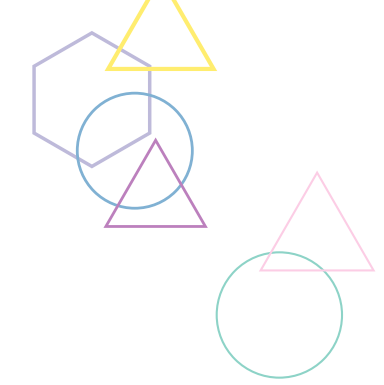[{"shape": "circle", "thickness": 1.5, "radius": 0.81, "center": [0.726, 0.182]}, {"shape": "hexagon", "thickness": 2.5, "radius": 0.87, "center": [0.239, 0.741]}, {"shape": "circle", "thickness": 2, "radius": 0.75, "center": [0.35, 0.609]}, {"shape": "triangle", "thickness": 1.5, "radius": 0.85, "center": [0.824, 0.382]}, {"shape": "triangle", "thickness": 2, "radius": 0.75, "center": [0.404, 0.486]}, {"shape": "triangle", "thickness": 3, "radius": 0.79, "center": [0.418, 0.9]}]